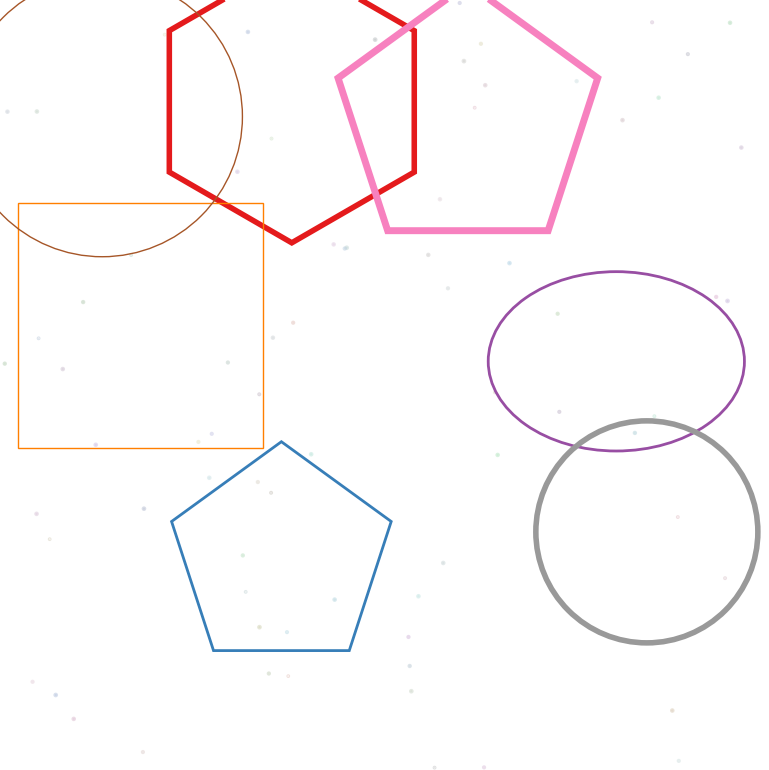[{"shape": "hexagon", "thickness": 2, "radius": 0.92, "center": [0.379, 0.868]}, {"shape": "pentagon", "thickness": 1, "radius": 0.75, "center": [0.365, 0.276]}, {"shape": "oval", "thickness": 1, "radius": 0.83, "center": [0.8, 0.531]}, {"shape": "square", "thickness": 0.5, "radius": 0.8, "center": [0.182, 0.577]}, {"shape": "circle", "thickness": 0.5, "radius": 0.91, "center": [0.133, 0.849]}, {"shape": "pentagon", "thickness": 2.5, "radius": 0.89, "center": [0.608, 0.844]}, {"shape": "circle", "thickness": 2, "radius": 0.72, "center": [0.84, 0.309]}]